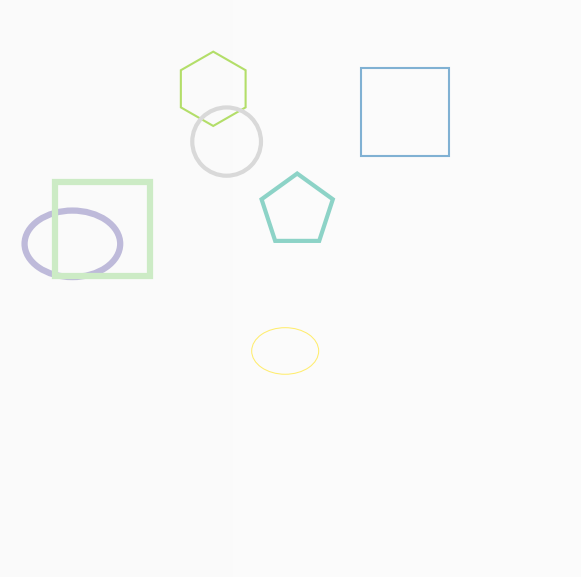[{"shape": "pentagon", "thickness": 2, "radius": 0.32, "center": [0.511, 0.634]}, {"shape": "oval", "thickness": 3, "radius": 0.41, "center": [0.125, 0.577]}, {"shape": "square", "thickness": 1, "radius": 0.38, "center": [0.696, 0.805]}, {"shape": "hexagon", "thickness": 1, "radius": 0.32, "center": [0.367, 0.845]}, {"shape": "circle", "thickness": 2, "radius": 0.3, "center": [0.39, 0.754]}, {"shape": "square", "thickness": 3, "radius": 0.41, "center": [0.176, 0.602]}, {"shape": "oval", "thickness": 0.5, "radius": 0.29, "center": [0.491, 0.391]}]